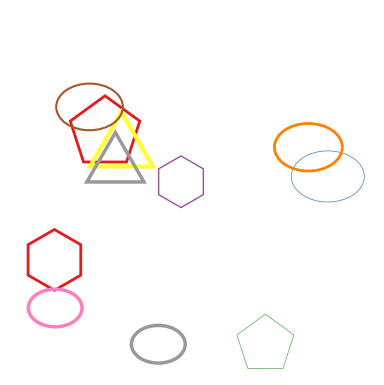[{"shape": "hexagon", "thickness": 2, "radius": 0.4, "center": [0.141, 0.325]}, {"shape": "pentagon", "thickness": 2, "radius": 0.47, "center": [0.273, 0.656]}, {"shape": "oval", "thickness": 0.5, "radius": 0.47, "center": [0.851, 0.542]}, {"shape": "pentagon", "thickness": 0.5, "radius": 0.39, "center": [0.689, 0.106]}, {"shape": "hexagon", "thickness": 1, "radius": 0.34, "center": [0.47, 0.528]}, {"shape": "oval", "thickness": 2, "radius": 0.44, "center": [0.801, 0.618]}, {"shape": "triangle", "thickness": 3, "radius": 0.47, "center": [0.315, 0.615]}, {"shape": "oval", "thickness": 1.5, "radius": 0.43, "center": [0.233, 0.722]}, {"shape": "oval", "thickness": 2.5, "radius": 0.35, "center": [0.143, 0.2]}, {"shape": "triangle", "thickness": 2.5, "radius": 0.43, "center": [0.3, 0.57]}, {"shape": "oval", "thickness": 2.5, "radius": 0.35, "center": [0.411, 0.106]}]